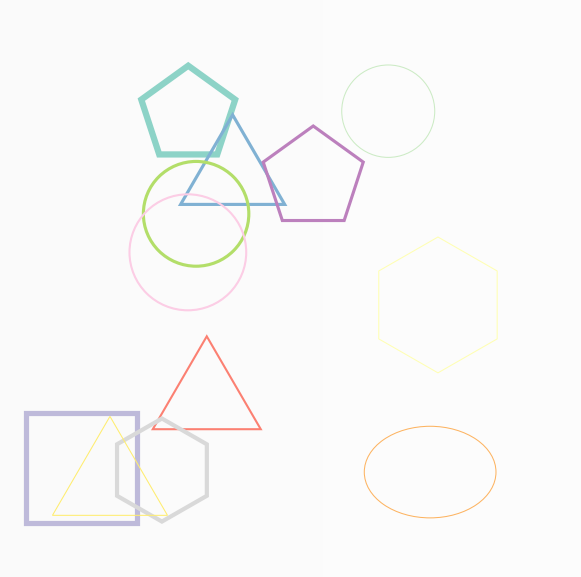[{"shape": "pentagon", "thickness": 3, "radius": 0.42, "center": [0.324, 0.8]}, {"shape": "hexagon", "thickness": 0.5, "radius": 0.59, "center": [0.753, 0.471]}, {"shape": "square", "thickness": 2.5, "radius": 0.48, "center": [0.14, 0.189]}, {"shape": "triangle", "thickness": 1, "radius": 0.54, "center": [0.356, 0.31]}, {"shape": "triangle", "thickness": 1.5, "radius": 0.52, "center": [0.4, 0.697]}, {"shape": "oval", "thickness": 0.5, "radius": 0.57, "center": [0.74, 0.182]}, {"shape": "circle", "thickness": 1.5, "radius": 0.45, "center": [0.337, 0.629]}, {"shape": "circle", "thickness": 1, "radius": 0.5, "center": [0.323, 0.562]}, {"shape": "hexagon", "thickness": 2, "radius": 0.45, "center": [0.279, 0.185]}, {"shape": "pentagon", "thickness": 1.5, "radius": 0.45, "center": [0.539, 0.69]}, {"shape": "circle", "thickness": 0.5, "radius": 0.4, "center": [0.668, 0.807]}, {"shape": "triangle", "thickness": 0.5, "radius": 0.57, "center": [0.189, 0.164]}]